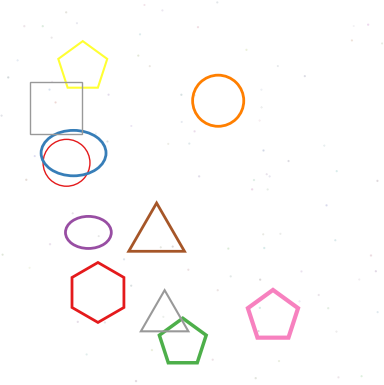[{"shape": "hexagon", "thickness": 2, "radius": 0.39, "center": [0.254, 0.24]}, {"shape": "circle", "thickness": 1, "radius": 0.3, "center": [0.173, 0.577]}, {"shape": "oval", "thickness": 2, "radius": 0.42, "center": [0.191, 0.602]}, {"shape": "pentagon", "thickness": 2.5, "radius": 0.32, "center": [0.475, 0.109]}, {"shape": "oval", "thickness": 2, "radius": 0.3, "center": [0.23, 0.396]}, {"shape": "circle", "thickness": 2, "radius": 0.33, "center": [0.567, 0.738]}, {"shape": "pentagon", "thickness": 1.5, "radius": 0.33, "center": [0.215, 0.826]}, {"shape": "triangle", "thickness": 2, "radius": 0.42, "center": [0.407, 0.389]}, {"shape": "pentagon", "thickness": 3, "radius": 0.34, "center": [0.709, 0.178]}, {"shape": "triangle", "thickness": 1.5, "radius": 0.36, "center": [0.428, 0.175]}, {"shape": "square", "thickness": 1, "radius": 0.34, "center": [0.146, 0.72]}]